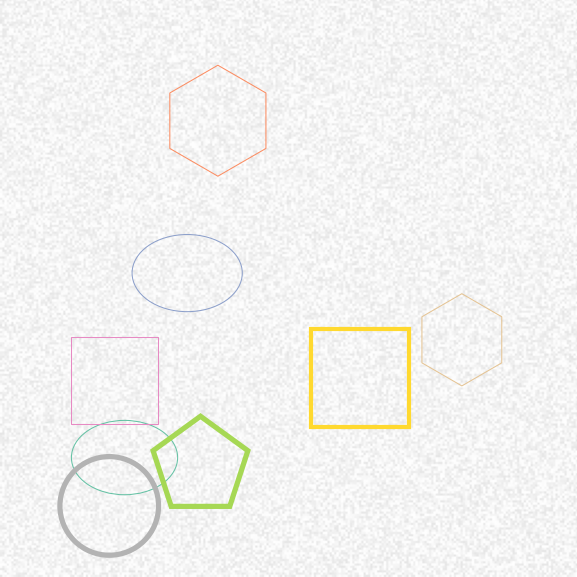[{"shape": "oval", "thickness": 0.5, "radius": 0.46, "center": [0.216, 0.207]}, {"shape": "hexagon", "thickness": 0.5, "radius": 0.48, "center": [0.377, 0.79]}, {"shape": "oval", "thickness": 0.5, "radius": 0.48, "center": [0.324, 0.526]}, {"shape": "square", "thickness": 0.5, "radius": 0.38, "center": [0.198, 0.34]}, {"shape": "pentagon", "thickness": 2.5, "radius": 0.43, "center": [0.347, 0.192]}, {"shape": "square", "thickness": 2, "radius": 0.42, "center": [0.623, 0.345]}, {"shape": "hexagon", "thickness": 0.5, "radius": 0.4, "center": [0.8, 0.411]}, {"shape": "circle", "thickness": 2.5, "radius": 0.43, "center": [0.189, 0.123]}]